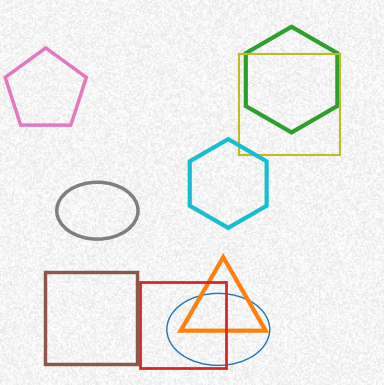[{"shape": "oval", "thickness": 1, "radius": 0.67, "center": [0.567, 0.144]}, {"shape": "triangle", "thickness": 3, "radius": 0.64, "center": [0.58, 0.205]}, {"shape": "hexagon", "thickness": 3, "radius": 0.69, "center": [0.757, 0.793]}, {"shape": "square", "thickness": 2, "radius": 0.56, "center": [0.476, 0.156]}, {"shape": "square", "thickness": 2.5, "radius": 0.59, "center": [0.236, 0.173]}, {"shape": "pentagon", "thickness": 2.5, "radius": 0.55, "center": [0.119, 0.765]}, {"shape": "oval", "thickness": 2.5, "radius": 0.53, "center": [0.253, 0.453]}, {"shape": "square", "thickness": 1.5, "radius": 0.66, "center": [0.752, 0.728]}, {"shape": "hexagon", "thickness": 3, "radius": 0.58, "center": [0.593, 0.523]}]